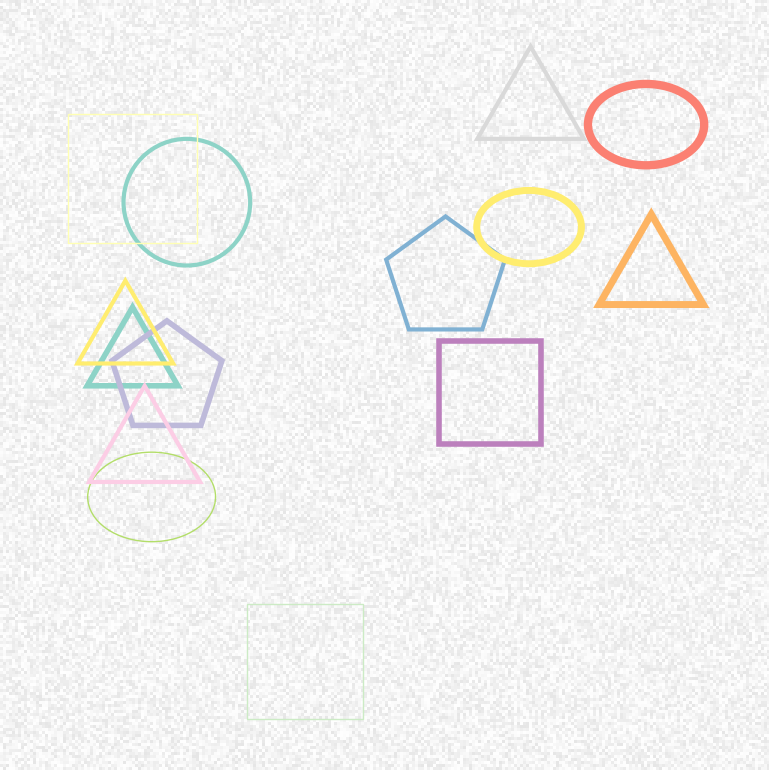[{"shape": "triangle", "thickness": 2, "radius": 0.34, "center": [0.172, 0.533]}, {"shape": "circle", "thickness": 1.5, "radius": 0.41, "center": [0.243, 0.737]}, {"shape": "square", "thickness": 0.5, "radius": 0.42, "center": [0.172, 0.769]}, {"shape": "pentagon", "thickness": 2, "radius": 0.38, "center": [0.217, 0.508]}, {"shape": "oval", "thickness": 3, "radius": 0.38, "center": [0.839, 0.838]}, {"shape": "pentagon", "thickness": 1.5, "radius": 0.41, "center": [0.579, 0.638]}, {"shape": "triangle", "thickness": 2.5, "radius": 0.39, "center": [0.846, 0.644]}, {"shape": "oval", "thickness": 0.5, "radius": 0.42, "center": [0.197, 0.355]}, {"shape": "triangle", "thickness": 1.5, "radius": 0.42, "center": [0.188, 0.416]}, {"shape": "triangle", "thickness": 1.5, "radius": 0.4, "center": [0.689, 0.86]}, {"shape": "square", "thickness": 2, "radius": 0.33, "center": [0.636, 0.49]}, {"shape": "square", "thickness": 0.5, "radius": 0.37, "center": [0.396, 0.141]}, {"shape": "triangle", "thickness": 1.5, "radius": 0.36, "center": [0.163, 0.564]}, {"shape": "oval", "thickness": 2.5, "radius": 0.34, "center": [0.687, 0.705]}]